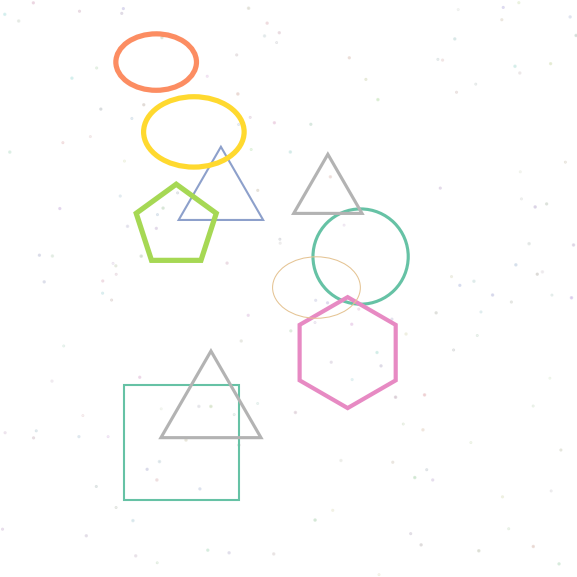[{"shape": "square", "thickness": 1, "radius": 0.5, "center": [0.315, 0.233]}, {"shape": "circle", "thickness": 1.5, "radius": 0.41, "center": [0.624, 0.555]}, {"shape": "oval", "thickness": 2.5, "radius": 0.35, "center": [0.27, 0.892]}, {"shape": "triangle", "thickness": 1, "radius": 0.42, "center": [0.383, 0.66]}, {"shape": "hexagon", "thickness": 2, "radius": 0.48, "center": [0.602, 0.389]}, {"shape": "pentagon", "thickness": 2.5, "radius": 0.36, "center": [0.305, 0.607]}, {"shape": "oval", "thickness": 2.5, "radius": 0.44, "center": [0.336, 0.771]}, {"shape": "oval", "thickness": 0.5, "radius": 0.38, "center": [0.548, 0.501]}, {"shape": "triangle", "thickness": 1.5, "radius": 0.34, "center": [0.568, 0.664]}, {"shape": "triangle", "thickness": 1.5, "radius": 0.5, "center": [0.365, 0.291]}]